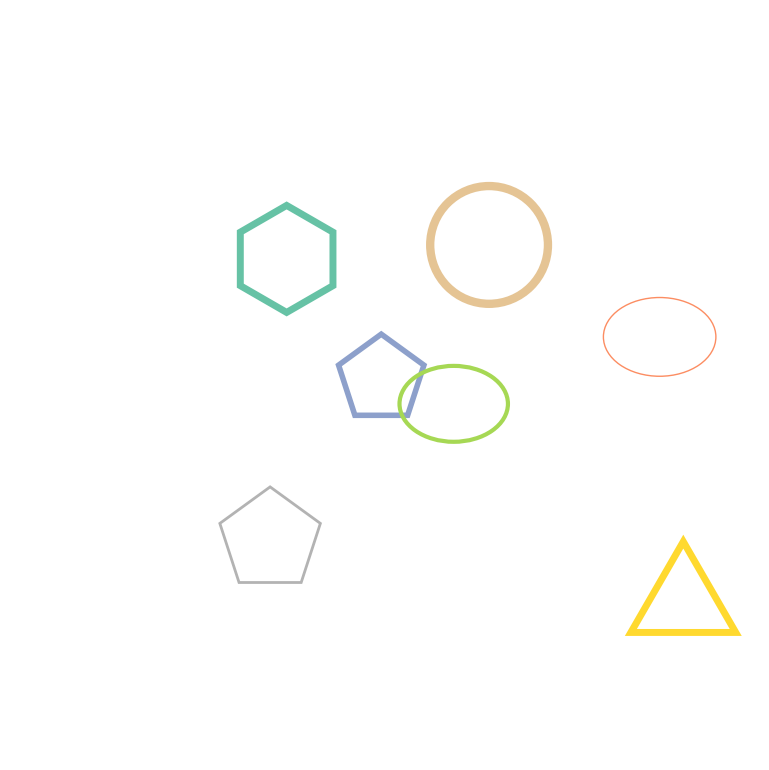[{"shape": "hexagon", "thickness": 2.5, "radius": 0.35, "center": [0.372, 0.664]}, {"shape": "oval", "thickness": 0.5, "radius": 0.37, "center": [0.857, 0.562]}, {"shape": "pentagon", "thickness": 2, "radius": 0.29, "center": [0.495, 0.508]}, {"shape": "oval", "thickness": 1.5, "radius": 0.35, "center": [0.589, 0.476]}, {"shape": "triangle", "thickness": 2.5, "radius": 0.39, "center": [0.887, 0.218]}, {"shape": "circle", "thickness": 3, "radius": 0.38, "center": [0.635, 0.682]}, {"shape": "pentagon", "thickness": 1, "radius": 0.34, "center": [0.351, 0.299]}]